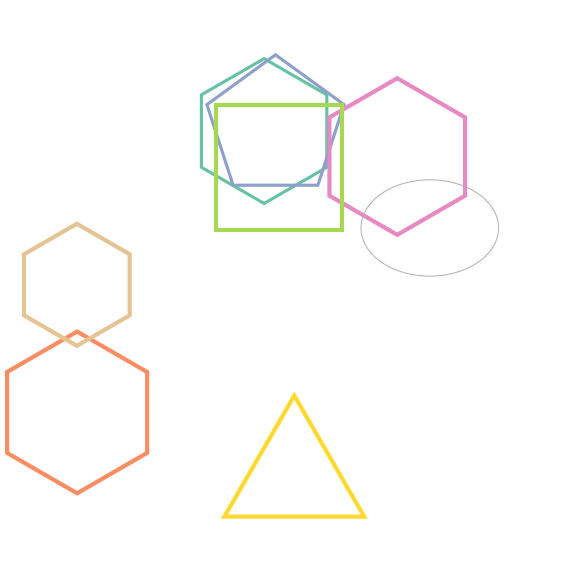[{"shape": "hexagon", "thickness": 1.5, "radius": 0.63, "center": [0.457, 0.772]}, {"shape": "hexagon", "thickness": 2, "radius": 0.7, "center": [0.134, 0.285]}, {"shape": "pentagon", "thickness": 1.5, "radius": 0.62, "center": [0.477, 0.779]}, {"shape": "hexagon", "thickness": 2, "radius": 0.68, "center": [0.688, 0.728]}, {"shape": "square", "thickness": 2, "radius": 0.54, "center": [0.483, 0.709]}, {"shape": "triangle", "thickness": 2, "radius": 0.7, "center": [0.51, 0.174]}, {"shape": "hexagon", "thickness": 2, "radius": 0.53, "center": [0.133, 0.506]}, {"shape": "oval", "thickness": 0.5, "radius": 0.6, "center": [0.744, 0.604]}]